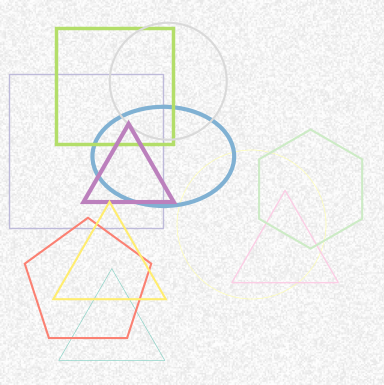[{"shape": "triangle", "thickness": 0.5, "radius": 0.8, "center": [0.29, 0.143]}, {"shape": "circle", "thickness": 0.5, "radius": 0.97, "center": [0.653, 0.417]}, {"shape": "square", "thickness": 1, "radius": 1.0, "center": [0.223, 0.607]}, {"shape": "pentagon", "thickness": 1.5, "radius": 0.86, "center": [0.229, 0.262]}, {"shape": "oval", "thickness": 3, "radius": 0.92, "center": [0.424, 0.594]}, {"shape": "square", "thickness": 2.5, "radius": 0.76, "center": [0.297, 0.776]}, {"shape": "triangle", "thickness": 1, "radius": 0.8, "center": [0.741, 0.346]}, {"shape": "circle", "thickness": 1.5, "radius": 0.76, "center": [0.437, 0.789]}, {"shape": "triangle", "thickness": 3, "radius": 0.68, "center": [0.334, 0.543]}, {"shape": "hexagon", "thickness": 1.5, "radius": 0.77, "center": [0.807, 0.509]}, {"shape": "triangle", "thickness": 1.5, "radius": 0.84, "center": [0.285, 0.307]}]